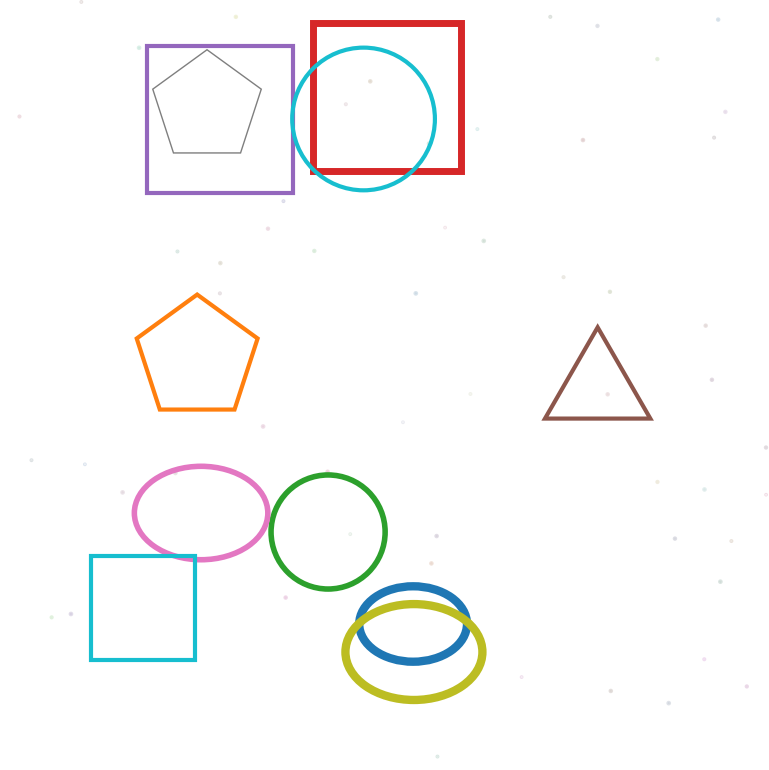[{"shape": "oval", "thickness": 3, "radius": 0.35, "center": [0.537, 0.19]}, {"shape": "pentagon", "thickness": 1.5, "radius": 0.41, "center": [0.256, 0.535]}, {"shape": "circle", "thickness": 2, "radius": 0.37, "center": [0.426, 0.309]}, {"shape": "square", "thickness": 2.5, "radius": 0.48, "center": [0.503, 0.874]}, {"shape": "square", "thickness": 1.5, "radius": 0.48, "center": [0.285, 0.845]}, {"shape": "triangle", "thickness": 1.5, "radius": 0.39, "center": [0.776, 0.496]}, {"shape": "oval", "thickness": 2, "radius": 0.43, "center": [0.261, 0.334]}, {"shape": "pentagon", "thickness": 0.5, "radius": 0.37, "center": [0.269, 0.861]}, {"shape": "oval", "thickness": 3, "radius": 0.44, "center": [0.538, 0.153]}, {"shape": "circle", "thickness": 1.5, "radius": 0.46, "center": [0.472, 0.845]}, {"shape": "square", "thickness": 1.5, "radius": 0.34, "center": [0.186, 0.21]}]